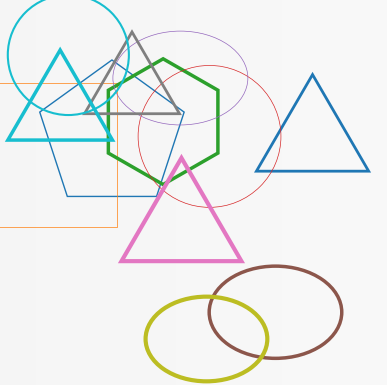[{"shape": "pentagon", "thickness": 1, "radius": 0.98, "center": [0.289, 0.648]}, {"shape": "triangle", "thickness": 2, "radius": 0.84, "center": [0.807, 0.639]}, {"shape": "square", "thickness": 0.5, "radius": 0.93, "center": [0.117, 0.597]}, {"shape": "hexagon", "thickness": 2.5, "radius": 0.82, "center": [0.421, 0.684]}, {"shape": "circle", "thickness": 0.5, "radius": 0.92, "center": [0.541, 0.646]}, {"shape": "oval", "thickness": 0.5, "radius": 0.87, "center": [0.465, 0.797]}, {"shape": "oval", "thickness": 2.5, "radius": 0.86, "center": [0.711, 0.189]}, {"shape": "triangle", "thickness": 3, "radius": 0.89, "center": [0.468, 0.411]}, {"shape": "triangle", "thickness": 2, "radius": 0.71, "center": [0.341, 0.775]}, {"shape": "oval", "thickness": 3, "radius": 0.79, "center": [0.533, 0.12]}, {"shape": "triangle", "thickness": 2.5, "radius": 0.78, "center": [0.155, 0.714]}, {"shape": "circle", "thickness": 1.5, "radius": 0.78, "center": [0.176, 0.857]}]